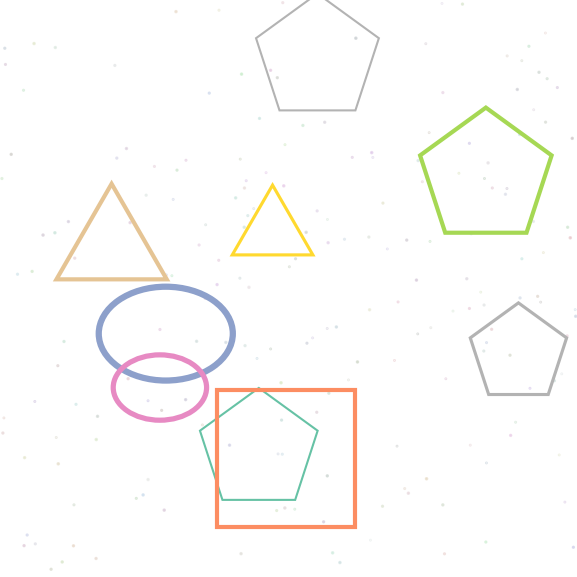[{"shape": "pentagon", "thickness": 1, "radius": 0.54, "center": [0.448, 0.22]}, {"shape": "square", "thickness": 2, "radius": 0.59, "center": [0.495, 0.205]}, {"shape": "oval", "thickness": 3, "radius": 0.58, "center": [0.287, 0.421]}, {"shape": "oval", "thickness": 2.5, "radius": 0.4, "center": [0.277, 0.328]}, {"shape": "pentagon", "thickness": 2, "radius": 0.6, "center": [0.841, 0.693]}, {"shape": "triangle", "thickness": 1.5, "radius": 0.4, "center": [0.472, 0.598]}, {"shape": "triangle", "thickness": 2, "radius": 0.55, "center": [0.193, 0.571]}, {"shape": "pentagon", "thickness": 1.5, "radius": 0.44, "center": [0.898, 0.387]}, {"shape": "pentagon", "thickness": 1, "radius": 0.56, "center": [0.55, 0.898]}]